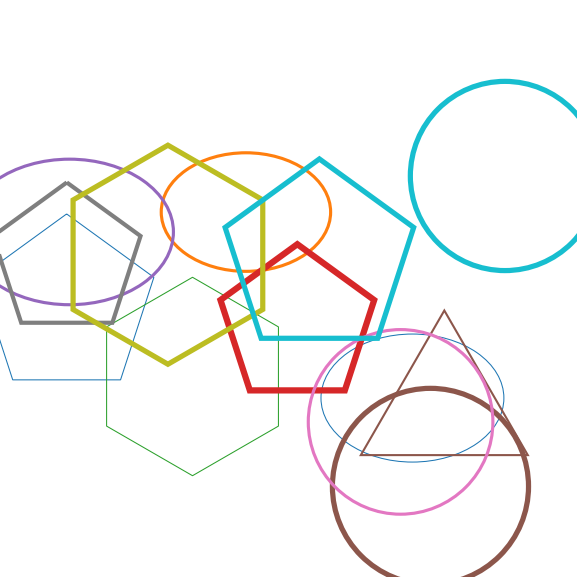[{"shape": "oval", "thickness": 0.5, "radius": 0.79, "center": [0.714, 0.31]}, {"shape": "pentagon", "thickness": 0.5, "radius": 0.79, "center": [0.115, 0.47]}, {"shape": "oval", "thickness": 1.5, "radius": 0.73, "center": [0.426, 0.632]}, {"shape": "hexagon", "thickness": 0.5, "radius": 0.86, "center": [0.333, 0.347]}, {"shape": "pentagon", "thickness": 3, "radius": 0.7, "center": [0.515, 0.436]}, {"shape": "oval", "thickness": 1.5, "radius": 0.9, "center": [0.12, 0.597]}, {"shape": "circle", "thickness": 2.5, "radius": 0.85, "center": [0.745, 0.157]}, {"shape": "triangle", "thickness": 1, "radius": 0.83, "center": [0.769, 0.295]}, {"shape": "circle", "thickness": 1.5, "radius": 0.8, "center": [0.694, 0.269]}, {"shape": "pentagon", "thickness": 2, "radius": 0.67, "center": [0.116, 0.549]}, {"shape": "hexagon", "thickness": 2.5, "radius": 0.95, "center": [0.291, 0.558]}, {"shape": "circle", "thickness": 2.5, "radius": 0.82, "center": [0.874, 0.694]}, {"shape": "pentagon", "thickness": 2.5, "radius": 0.86, "center": [0.553, 0.552]}]